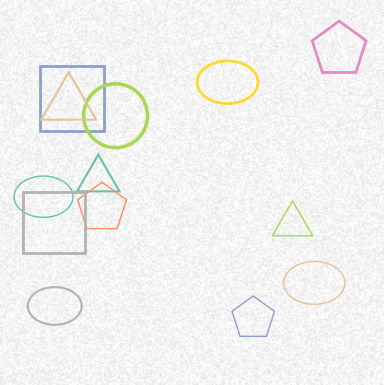[{"shape": "triangle", "thickness": 1.5, "radius": 0.32, "center": [0.255, 0.535]}, {"shape": "oval", "thickness": 1, "radius": 0.38, "center": [0.113, 0.489]}, {"shape": "pentagon", "thickness": 1, "radius": 0.33, "center": [0.265, 0.46]}, {"shape": "square", "thickness": 2, "radius": 0.42, "center": [0.186, 0.744]}, {"shape": "pentagon", "thickness": 1, "radius": 0.29, "center": [0.658, 0.173]}, {"shape": "pentagon", "thickness": 2, "radius": 0.37, "center": [0.881, 0.871]}, {"shape": "circle", "thickness": 2.5, "radius": 0.42, "center": [0.3, 0.7]}, {"shape": "triangle", "thickness": 1, "radius": 0.3, "center": [0.76, 0.418]}, {"shape": "oval", "thickness": 2, "radius": 0.4, "center": [0.591, 0.786]}, {"shape": "triangle", "thickness": 1.5, "radius": 0.41, "center": [0.178, 0.73]}, {"shape": "oval", "thickness": 1, "radius": 0.4, "center": [0.816, 0.265]}, {"shape": "oval", "thickness": 1.5, "radius": 0.35, "center": [0.142, 0.205]}, {"shape": "square", "thickness": 2, "radius": 0.4, "center": [0.141, 0.422]}]